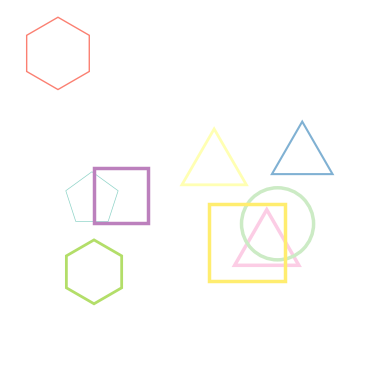[{"shape": "pentagon", "thickness": 0.5, "radius": 0.36, "center": [0.239, 0.482]}, {"shape": "triangle", "thickness": 2, "radius": 0.48, "center": [0.556, 0.568]}, {"shape": "hexagon", "thickness": 1, "radius": 0.47, "center": [0.151, 0.861]}, {"shape": "triangle", "thickness": 1.5, "radius": 0.45, "center": [0.785, 0.593]}, {"shape": "hexagon", "thickness": 2, "radius": 0.41, "center": [0.244, 0.294]}, {"shape": "triangle", "thickness": 2.5, "radius": 0.48, "center": [0.693, 0.359]}, {"shape": "square", "thickness": 2.5, "radius": 0.35, "center": [0.314, 0.492]}, {"shape": "circle", "thickness": 2.5, "radius": 0.47, "center": [0.721, 0.419]}, {"shape": "square", "thickness": 2.5, "radius": 0.5, "center": [0.642, 0.369]}]